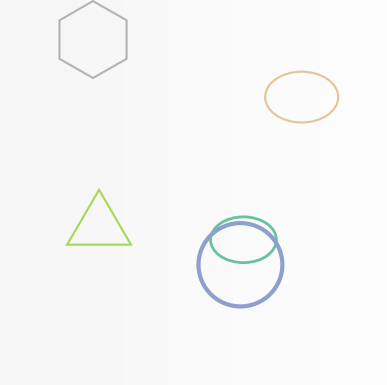[{"shape": "oval", "thickness": 2, "radius": 0.42, "center": [0.628, 0.377]}, {"shape": "circle", "thickness": 3, "radius": 0.54, "center": [0.62, 0.312]}, {"shape": "triangle", "thickness": 1.5, "radius": 0.48, "center": [0.256, 0.412]}, {"shape": "oval", "thickness": 1.5, "radius": 0.47, "center": [0.779, 0.748]}, {"shape": "hexagon", "thickness": 1.5, "radius": 0.5, "center": [0.24, 0.897]}]